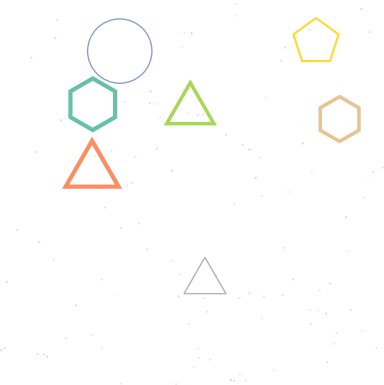[{"shape": "hexagon", "thickness": 3, "radius": 0.34, "center": [0.241, 0.729]}, {"shape": "triangle", "thickness": 3, "radius": 0.4, "center": [0.239, 0.555]}, {"shape": "circle", "thickness": 1, "radius": 0.42, "center": [0.311, 0.867]}, {"shape": "triangle", "thickness": 2.5, "radius": 0.35, "center": [0.494, 0.714]}, {"shape": "pentagon", "thickness": 1.5, "radius": 0.31, "center": [0.821, 0.891]}, {"shape": "hexagon", "thickness": 2.5, "radius": 0.29, "center": [0.882, 0.691]}, {"shape": "triangle", "thickness": 1, "radius": 0.31, "center": [0.532, 0.269]}]